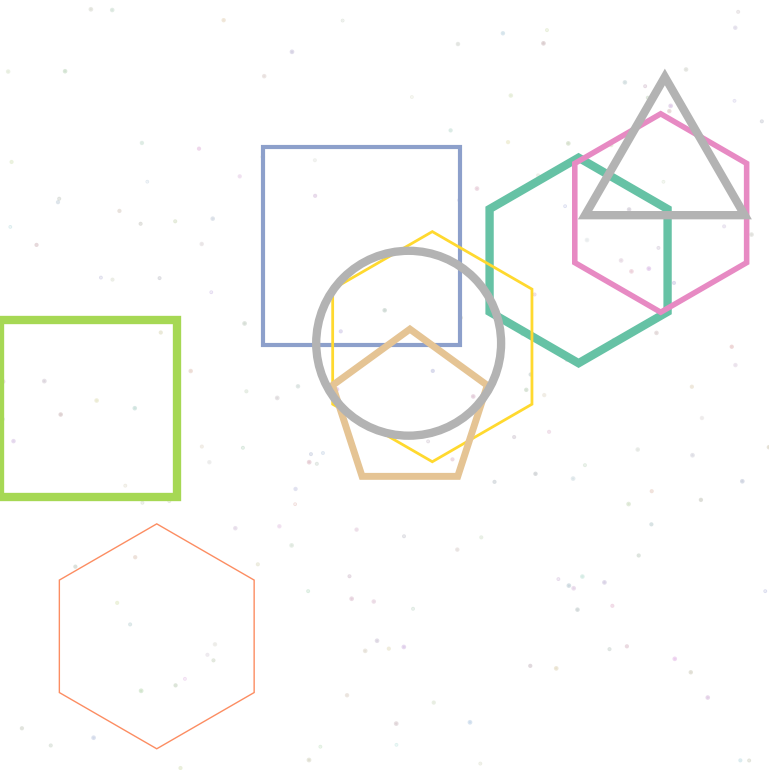[{"shape": "hexagon", "thickness": 3, "radius": 0.67, "center": [0.751, 0.662]}, {"shape": "hexagon", "thickness": 0.5, "radius": 0.73, "center": [0.204, 0.174]}, {"shape": "square", "thickness": 1.5, "radius": 0.64, "center": [0.47, 0.68]}, {"shape": "hexagon", "thickness": 2, "radius": 0.64, "center": [0.858, 0.723]}, {"shape": "square", "thickness": 3, "radius": 0.57, "center": [0.115, 0.47]}, {"shape": "hexagon", "thickness": 1, "radius": 0.75, "center": [0.561, 0.55]}, {"shape": "pentagon", "thickness": 2.5, "radius": 0.53, "center": [0.532, 0.467]}, {"shape": "triangle", "thickness": 3, "radius": 0.6, "center": [0.863, 0.78]}, {"shape": "circle", "thickness": 3, "radius": 0.6, "center": [0.531, 0.554]}]